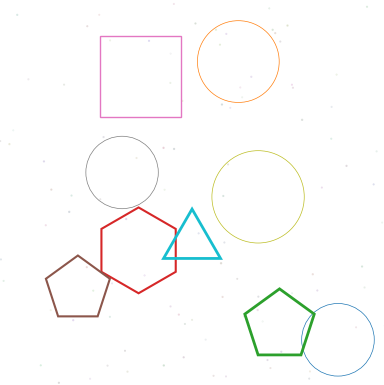[{"shape": "circle", "thickness": 0.5, "radius": 0.47, "center": [0.878, 0.117]}, {"shape": "circle", "thickness": 0.5, "radius": 0.53, "center": [0.619, 0.84]}, {"shape": "pentagon", "thickness": 2, "radius": 0.47, "center": [0.726, 0.155]}, {"shape": "hexagon", "thickness": 1.5, "radius": 0.56, "center": [0.36, 0.35]}, {"shape": "pentagon", "thickness": 1.5, "radius": 0.44, "center": [0.202, 0.249]}, {"shape": "square", "thickness": 1, "radius": 0.53, "center": [0.365, 0.802]}, {"shape": "circle", "thickness": 0.5, "radius": 0.47, "center": [0.317, 0.552]}, {"shape": "circle", "thickness": 0.5, "radius": 0.6, "center": [0.67, 0.489]}, {"shape": "triangle", "thickness": 2, "radius": 0.43, "center": [0.499, 0.371]}]